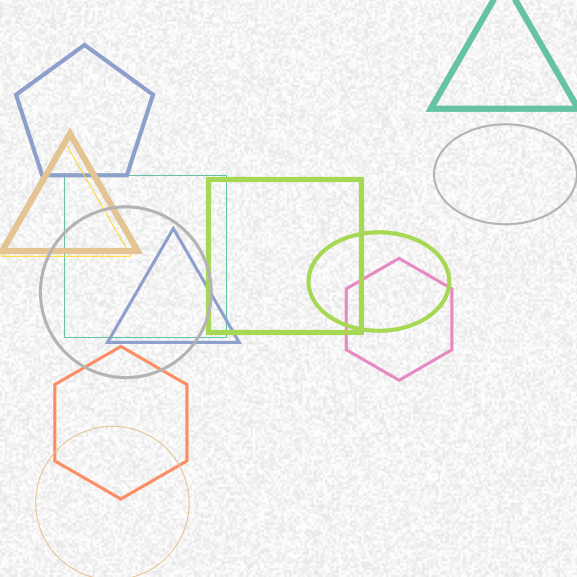[{"shape": "square", "thickness": 0.5, "radius": 0.7, "center": [0.251, 0.556]}, {"shape": "triangle", "thickness": 3, "radius": 0.74, "center": [0.874, 0.885]}, {"shape": "hexagon", "thickness": 1.5, "radius": 0.66, "center": [0.209, 0.267]}, {"shape": "pentagon", "thickness": 2, "radius": 0.62, "center": [0.146, 0.797]}, {"shape": "triangle", "thickness": 1.5, "radius": 0.66, "center": [0.3, 0.472]}, {"shape": "hexagon", "thickness": 1.5, "radius": 0.53, "center": [0.691, 0.446]}, {"shape": "square", "thickness": 2.5, "radius": 0.66, "center": [0.493, 0.557]}, {"shape": "oval", "thickness": 2, "radius": 0.61, "center": [0.656, 0.512]}, {"shape": "triangle", "thickness": 0.5, "radius": 0.65, "center": [0.115, 0.62]}, {"shape": "circle", "thickness": 0.5, "radius": 0.66, "center": [0.195, 0.128]}, {"shape": "triangle", "thickness": 3, "radius": 0.68, "center": [0.121, 0.632]}, {"shape": "oval", "thickness": 1, "radius": 0.62, "center": [0.875, 0.697]}, {"shape": "circle", "thickness": 1.5, "radius": 0.74, "center": [0.218, 0.493]}]